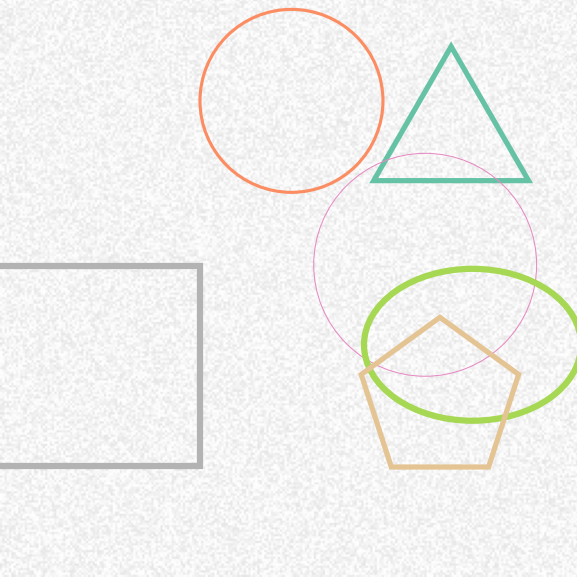[{"shape": "triangle", "thickness": 2.5, "radius": 0.77, "center": [0.781, 0.764]}, {"shape": "circle", "thickness": 1.5, "radius": 0.79, "center": [0.505, 0.824]}, {"shape": "circle", "thickness": 0.5, "radius": 0.97, "center": [0.736, 0.541]}, {"shape": "oval", "thickness": 3, "radius": 0.94, "center": [0.818, 0.402]}, {"shape": "pentagon", "thickness": 2.5, "radius": 0.72, "center": [0.762, 0.306]}, {"shape": "square", "thickness": 3, "radius": 0.87, "center": [0.172, 0.365]}]